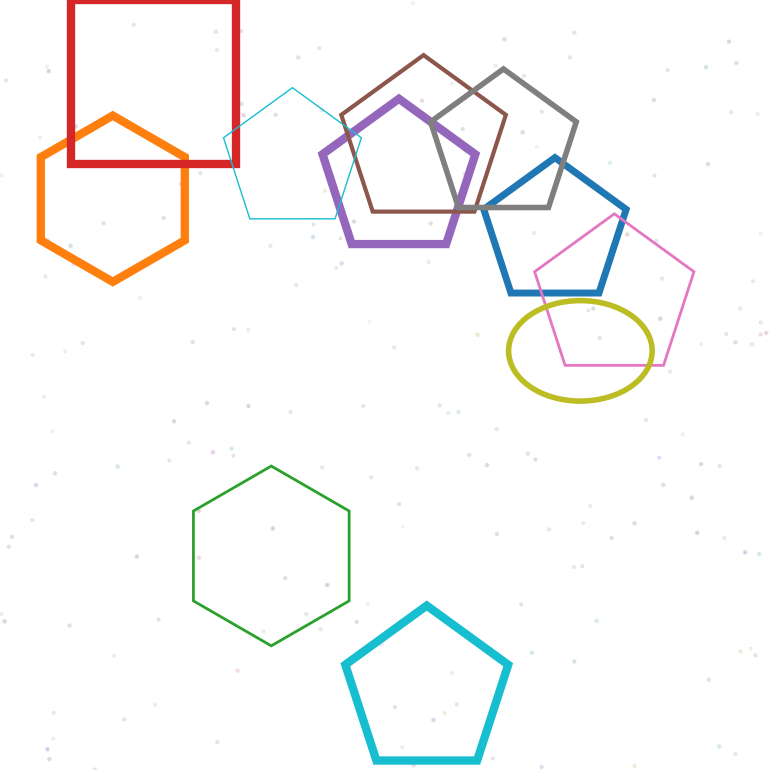[{"shape": "pentagon", "thickness": 2.5, "radius": 0.49, "center": [0.721, 0.698]}, {"shape": "hexagon", "thickness": 3, "radius": 0.54, "center": [0.146, 0.742]}, {"shape": "hexagon", "thickness": 1, "radius": 0.58, "center": [0.352, 0.278]}, {"shape": "square", "thickness": 3, "radius": 0.53, "center": [0.199, 0.893]}, {"shape": "pentagon", "thickness": 3, "radius": 0.52, "center": [0.518, 0.767]}, {"shape": "pentagon", "thickness": 1.5, "radius": 0.56, "center": [0.55, 0.816]}, {"shape": "pentagon", "thickness": 1, "radius": 0.54, "center": [0.798, 0.614]}, {"shape": "pentagon", "thickness": 2, "radius": 0.5, "center": [0.654, 0.811]}, {"shape": "oval", "thickness": 2, "radius": 0.47, "center": [0.754, 0.544]}, {"shape": "pentagon", "thickness": 3, "radius": 0.56, "center": [0.554, 0.102]}, {"shape": "pentagon", "thickness": 0.5, "radius": 0.47, "center": [0.38, 0.792]}]